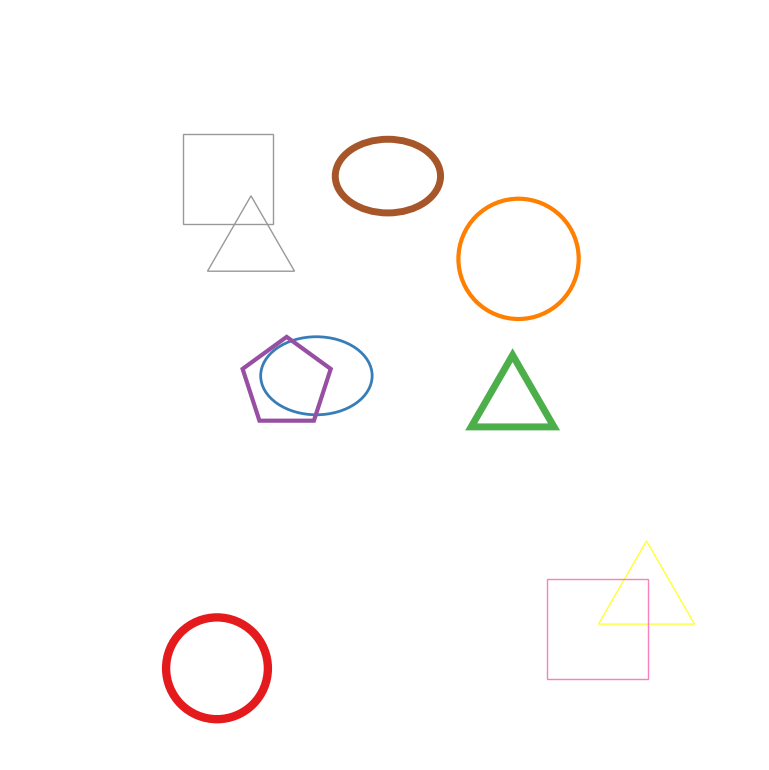[{"shape": "circle", "thickness": 3, "radius": 0.33, "center": [0.282, 0.132]}, {"shape": "oval", "thickness": 1, "radius": 0.36, "center": [0.411, 0.512]}, {"shape": "triangle", "thickness": 2.5, "radius": 0.31, "center": [0.666, 0.477]}, {"shape": "pentagon", "thickness": 1.5, "radius": 0.3, "center": [0.372, 0.502]}, {"shape": "circle", "thickness": 1.5, "radius": 0.39, "center": [0.673, 0.664]}, {"shape": "triangle", "thickness": 0.5, "radius": 0.36, "center": [0.84, 0.225]}, {"shape": "oval", "thickness": 2.5, "radius": 0.34, "center": [0.504, 0.771]}, {"shape": "square", "thickness": 0.5, "radius": 0.33, "center": [0.776, 0.183]}, {"shape": "triangle", "thickness": 0.5, "radius": 0.33, "center": [0.326, 0.68]}, {"shape": "square", "thickness": 0.5, "radius": 0.29, "center": [0.297, 0.767]}]